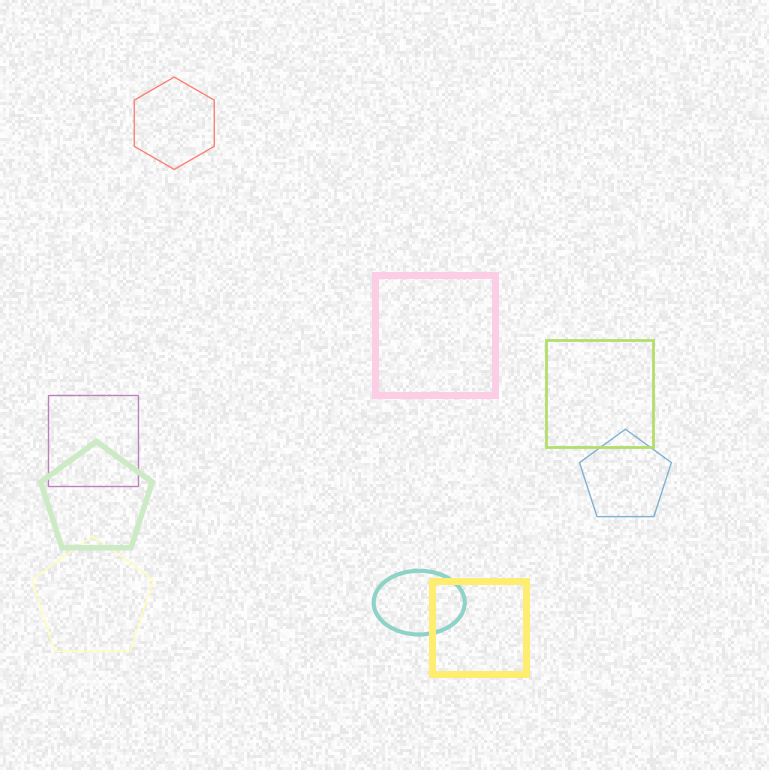[{"shape": "oval", "thickness": 1.5, "radius": 0.3, "center": [0.544, 0.217]}, {"shape": "pentagon", "thickness": 0.5, "radius": 0.41, "center": [0.12, 0.221]}, {"shape": "hexagon", "thickness": 0.5, "radius": 0.3, "center": [0.226, 0.84]}, {"shape": "pentagon", "thickness": 0.5, "radius": 0.31, "center": [0.812, 0.38]}, {"shape": "square", "thickness": 1, "radius": 0.35, "center": [0.779, 0.489]}, {"shape": "square", "thickness": 2.5, "radius": 0.39, "center": [0.566, 0.564]}, {"shape": "square", "thickness": 0.5, "radius": 0.29, "center": [0.121, 0.428]}, {"shape": "pentagon", "thickness": 2, "radius": 0.38, "center": [0.125, 0.35]}, {"shape": "square", "thickness": 2.5, "radius": 0.3, "center": [0.622, 0.185]}]